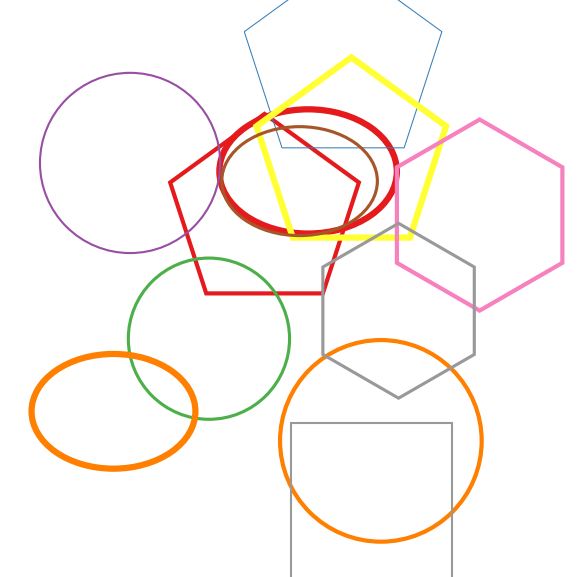[{"shape": "oval", "thickness": 3, "radius": 0.77, "center": [0.534, 0.702]}, {"shape": "pentagon", "thickness": 2, "radius": 0.86, "center": [0.458, 0.63]}, {"shape": "pentagon", "thickness": 0.5, "radius": 0.9, "center": [0.594, 0.889]}, {"shape": "circle", "thickness": 1.5, "radius": 0.7, "center": [0.362, 0.413]}, {"shape": "circle", "thickness": 1, "radius": 0.78, "center": [0.225, 0.717]}, {"shape": "circle", "thickness": 2, "radius": 0.87, "center": [0.66, 0.236]}, {"shape": "oval", "thickness": 3, "radius": 0.71, "center": [0.196, 0.287]}, {"shape": "pentagon", "thickness": 3, "radius": 0.86, "center": [0.608, 0.727]}, {"shape": "oval", "thickness": 1.5, "radius": 0.67, "center": [0.519, 0.685]}, {"shape": "hexagon", "thickness": 2, "radius": 0.83, "center": [0.831, 0.627]}, {"shape": "hexagon", "thickness": 1.5, "radius": 0.76, "center": [0.69, 0.461]}, {"shape": "square", "thickness": 1, "radius": 0.7, "center": [0.643, 0.127]}]